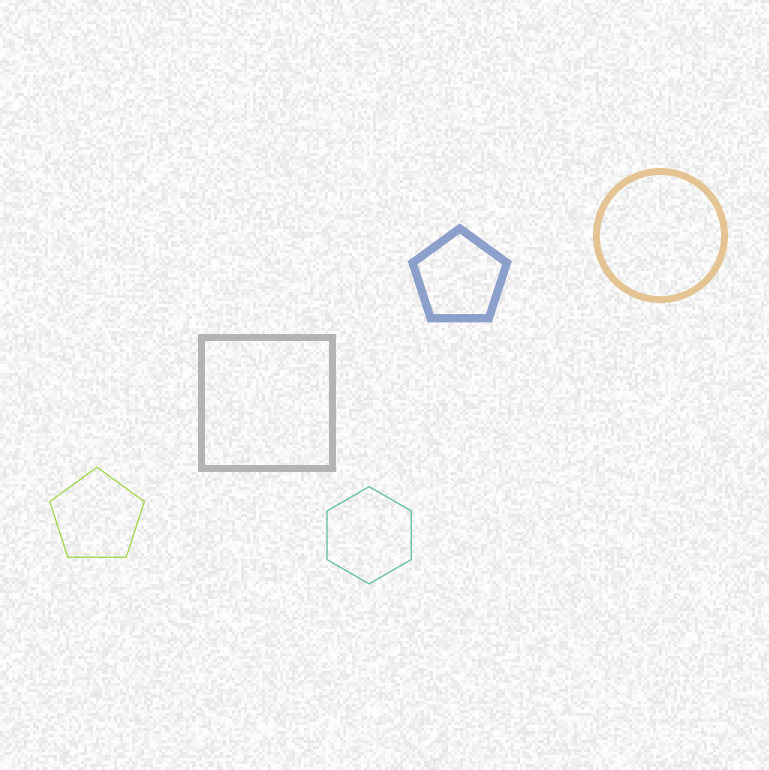[{"shape": "hexagon", "thickness": 0.5, "radius": 0.32, "center": [0.479, 0.305]}, {"shape": "pentagon", "thickness": 3, "radius": 0.32, "center": [0.597, 0.639]}, {"shape": "pentagon", "thickness": 0.5, "radius": 0.32, "center": [0.126, 0.329]}, {"shape": "circle", "thickness": 2.5, "radius": 0.42, "center": [0.858, 0.694]}, {"shape": "square", "thickness": 2.5, "radius": 0.43, "center": [0.347, 0.477]}]